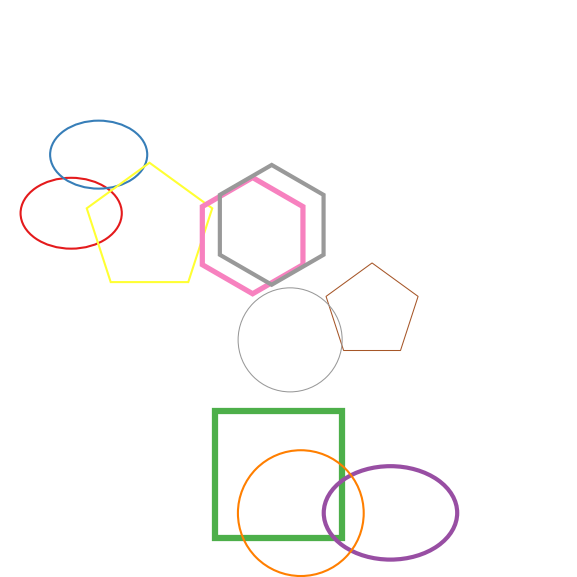[{"shape": "oval", "thickness": 1, "radius": 0.44, "center": [0.123, 0.63]}, {"shape": "oval", "thickness": 1, "radius": 0.42, "center": [0.171, 0.731]}, {"shape": "square", "thickness": 3, "radius": 0.55, "center": [0.482, 0.177]}, {"shape": "oval", "thickness": 2, "radius": 0.58, "center": [0.676, 0.111]}, {"shape": "circle", "thickness": 1, "radius": 0.54, "center": [0.521, 0.111]}, {"shape": "pentagon", "thickness": 1, "radius": 0.57, "center": [0.259, 0.603]}, {"shape": "pentagon", "thickness": 0.5, "radius": 0.42, "center": [0.644, 0.46]}, {"shape": "hexagon", "thickness": 2.5, "radius": 0.5, "center": [0.437, 0.591]}, {"shape": "circle", "thickness": 0.5, "radius": 0.45, "center": [0.502, 0.411]}, {"shape": "hexagon", "thickness": 2, "radius": 0.52, "center": [0.47, 0.61]}]